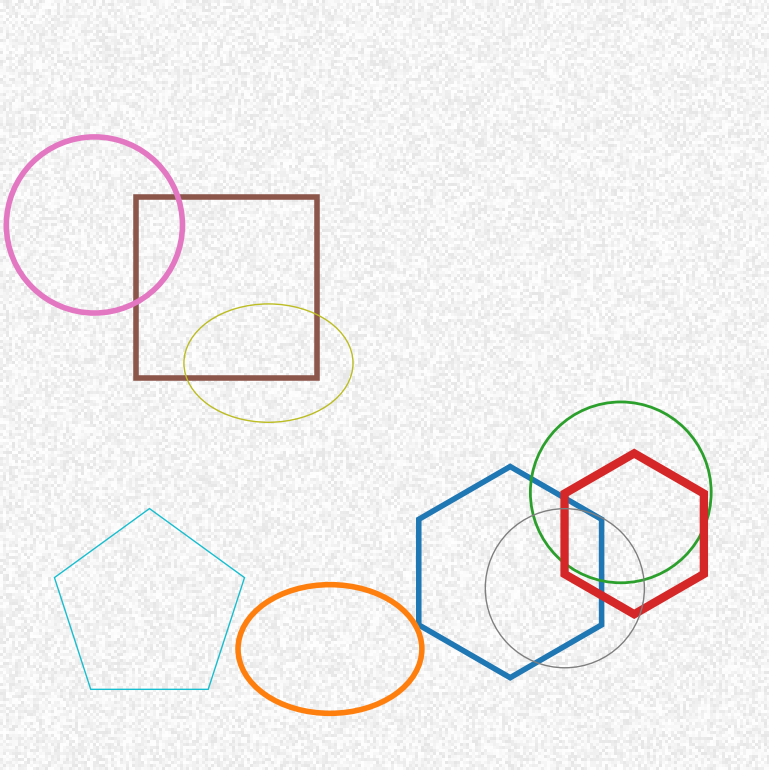[{"shape": "hexagon", "thickness": 2, "radius": 0.69, "center": [0.663, 0.257]}, {"shape": "oval", "thickness": 2, "radius": 0.6, "center": [0.429, 0.157]}, {"shape": "circle", "thickness": 1, "radius": 0.59, "center": [0.806, 0.361]}, {"shape": "hexagon", "thickness": 3, "radius": 0.52, "center": [0.824, 0.307]}, {"shape": "square", "thickness": 2, "radius": 0.59, "center": [0.294, 0.627]}, {"shape": "circle", "thickness": 2, "radius": 0.57, "center": [0.123, 0.708]}, {"shape": "circle", "thickness": 0.5, "radius": 0.52, "center": [0.734, 0.236]}, {"shape": "oval", "thickness": 0.5, "radius": 0.55, "center": [0.349, 0.528]}, {"shape": "pentagon", "thickness": 0.5, "radius": 0.65, "center": [0.194, 0.21]}]